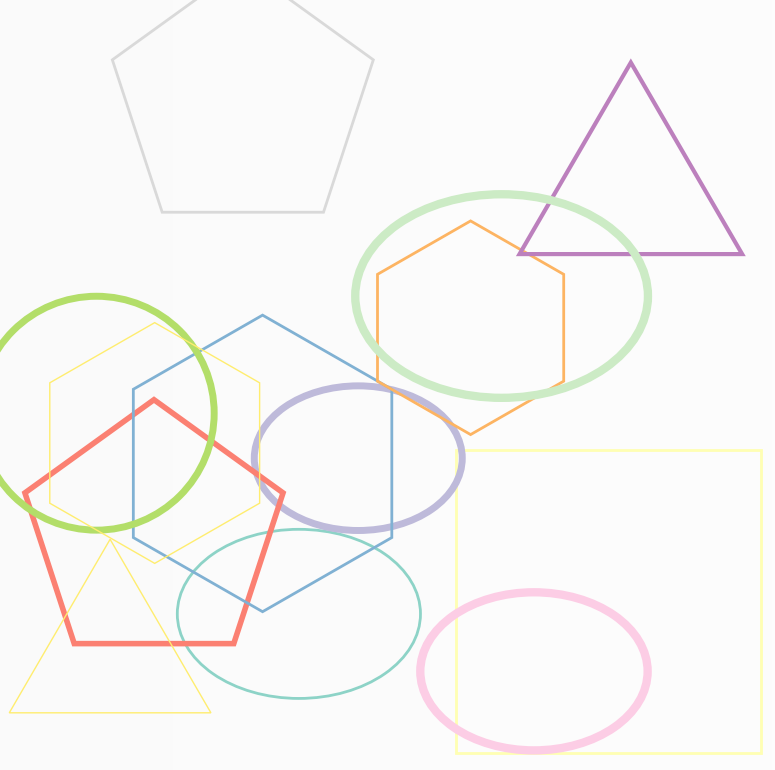[{"shape": "oval", "thickness": 1, "radius": 0.78, "center": [0.386, 0.203]}, {"shape": "square", "thickness": 1, "radius": 0.98, "center": [0.785, 0.219]}, {"shape": "oval", "thickness": 2.5, "radius": 0.67, "center": [0.462, 0.405]}, {"shape": "pentagon", "thickness": 2, "radius": 0.88, "center": [0.199, 0.306]}, {"shape": "hexagon", "thickness": 1, "radius": 0.96, "center": [0.339, 0.398]}, {"shape": "hexagon", "thickness": 1, "radius": 0.69, "center": [0.607, 0.574]}, {"shape": "circle", "thickness": 2.5, "radius": 0.76, "center": [0.124, 0.463]}, {"shape": "oval", "thickness": 3, "radius": 0.73, "center": [0.689, 0.128]}, {"shape": "pentagon", "thickness": 1, "radius": 0.89, "center": [0.313, 0.868]}, {"shape": "triangle", "thickness": 1.5, "radius": 0.83, "center": [0.814, 0.753]}, {"shape": "oval", "thickness": 3, "radius": 0.94, "center": [0.647, 0.616]}, {"shape": "triangle", "thickness": 0.5, "radius": 0.75, "center": [0.142, 0.149]}, {"shape": "hexagon", "thickness": 0.5, "radius": 0.78, "center": [0.2, 0.425]}]